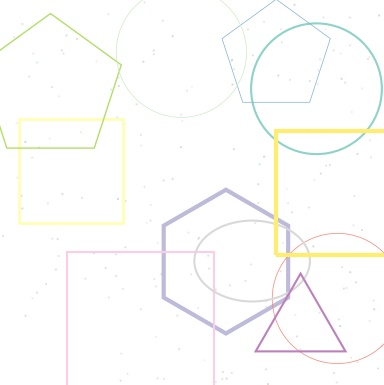[{"shape": "circle", "thickness": 1.5, "radius": 0.85, "center": [0.822, 0.769]}, {"shape": "square", "thickness": 2, "radius": 0.68, "center": [0.185, 0.555]}, {"shape": "hexagon", "thickness": 3, "radius": 0.93, "center": [0.587, 0.321]}, {"shape": "circle", "thickness": 0.5, "radius": 0.85, "center": [0.876, 0.225]}, {"shape": "pentagon", "thickness": 0.5, "radius": 0.74, "center": [0.717, 0.854]}, {"shape": "pentagon", "thickness": 1, "radius": 0.97, "center": [0.131, 0.772]}, {"shape": "square", "thickness": 1.5, "radius": 0.95, "center": [0.364, 0.154]}, {"shape": "oval", "thickness": 1.5, "radius": 0.75, "center": [0.655, 0.322]}, {"shape": "triangle", "thickness": 1.5, "radius": 0.67, "center": [0.781, 0.155]}, {"shape": "circle", "thickness": 0.5, "radius": 0.85, "center": [0.471, 0.864]}, {"shape": "square", "thickness": 3, "radius": 0.81, "center": [0.879, 0.498]}]